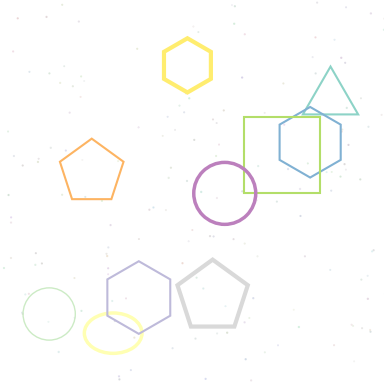[{"shape": "triangle", "thickness": 1.5, "radius": 0.41, "center": [0.859, 0.744]}, {"shape": "oval", "thickness": 2.5, "radius": 0.37, "center": [0.294, 0.135]}, {"shape": "hexagon", "thickness": 1.5, "radius": 0.47, "center": [0.361, 0.227]}, {"shape": "hexagon", "thickness": 1.5, "radius": 0.46, "center": [0.806, 0.631]}, {"shape": "pentagon", "thickness": 1.5, "radius": 0.43, "center": [0.238, 0.553]}, {"shape": "square", "thickness": 1.5, "radius": 0.49, "center": [0.732, 0.597]}, {"shape": "pentagon", "thickness": 3, "radius": 0.48, "center": [0.552, 0.23]}, {"shape": "circle", "thickness": 2.5, "radius": 0.4, "center": [0.584, 0.498]}, {"shape": "circle", "thickness": 1, "radius": 0.34, "center": [0.128, 0.184]}, {"shape": "hexagon", "thickness": 3, "radius": 0.35, "center": [0.487, 0.83]}]